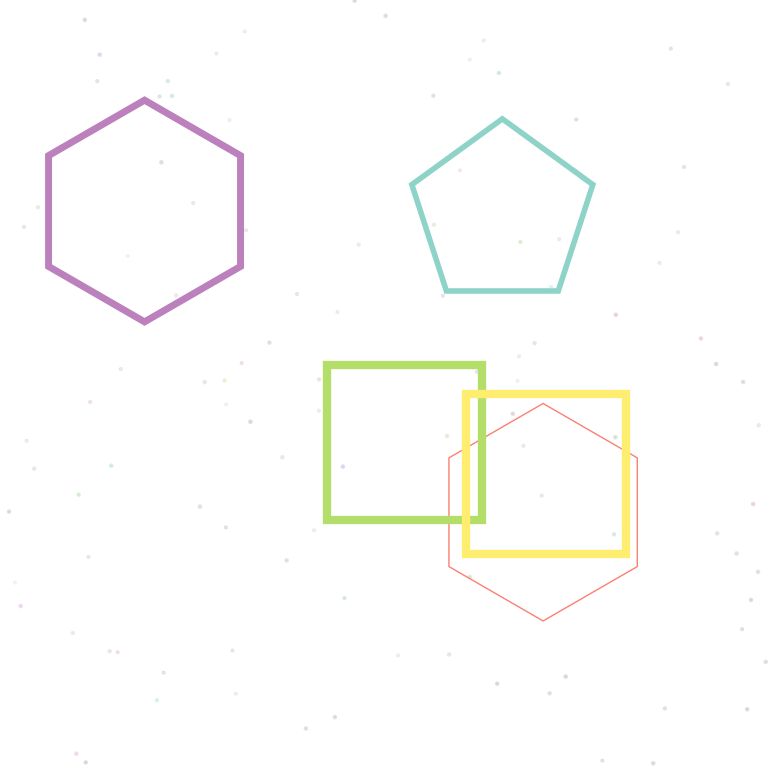[{"shape": "pentagon", "thickness": 2, "radius": 0.62, "center": [0.652, 0.722]}, {"shape": "hexagon", "thickness": 0.5, "radius": 0.71, "center": [0.705, 0.335]}, {"shape": "square", "thickness": 3, "radius": 0.5, "center": [0.525, 0.426]}, {"shape": "hexagon", "thickness": 2.5, "radius": 0.72, "center": [0.188, 0.726]}, {"shape": "square", "thickness": 3, "radius": 0.52, "center": [0.709, 0.385]}]